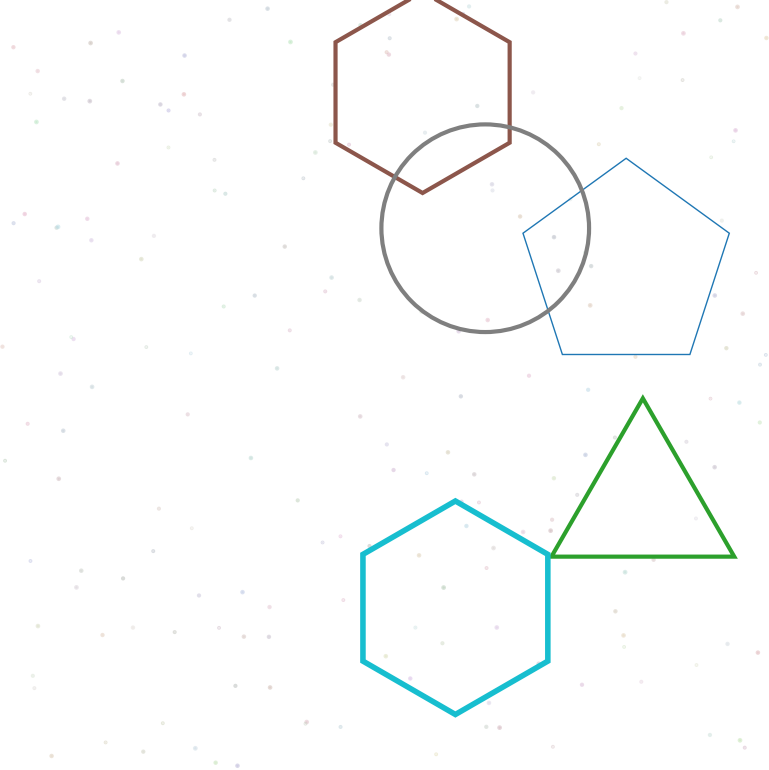[{"shape": "pentagon", "thickness": 0.5, "radius": 0.7, "center": [0.813, 0.654]}, {"shape": "triangle", "thickness": 1.5, "radius": 0.69, "center": [0.835, 0.346]}, {"shape": "hexagon", "thickness": 1.5, "radius": 0.65, "center": [0.549, 0.88]}, {"shape": "circle", "thickness": 1.5, "radius": 0.67, "center": [0.63, 0.704]}, {"shape": "hexagon", "thickness": 2, "radius": 0.69, "center": [0.591, 0.211]}]